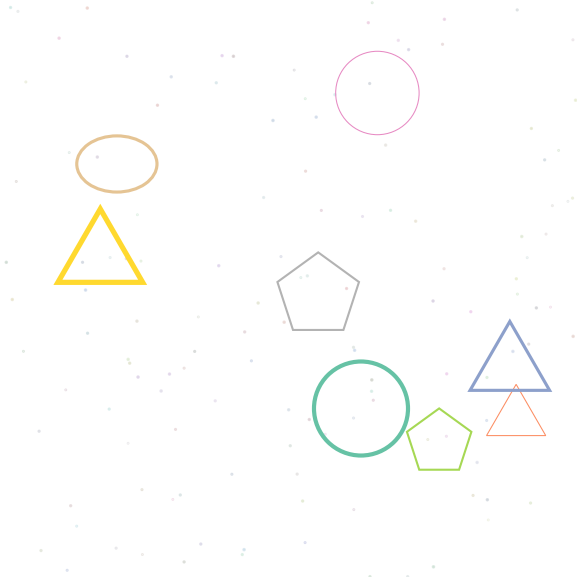[{"shape": "circle", "thickness": 2, "radius": 0.41, "center": [0.625, 0.292]}, {"shape": "triangle", "thickness": 0.5, "radius": 0.3, "center": [0.894, 0.274]}, {"shape": "triangle", "thickness": 1.5, "radius": 0.4, "center": [0.883, 0.363]}, {"shape": "circle", "thickness": 0.5, "radius": 0.36, "center": [0.653, 0.838]}, {"shape": "pentagon", "thickness": 1, "radius": 0.29, "center": [0.76, 0.233]}, {"shape": "triangle", "thickness": 2.5, "radius": 0.42, "center": [0.174, 0.553]}, {"shape": "oval", "thickness": 1.5, "radius": 0.35, "center": [0.202, 0.715]}, {"shape": "pentagon", "thickness": 1, "radius": 0.37, "center": [0.551, 0.488]}]